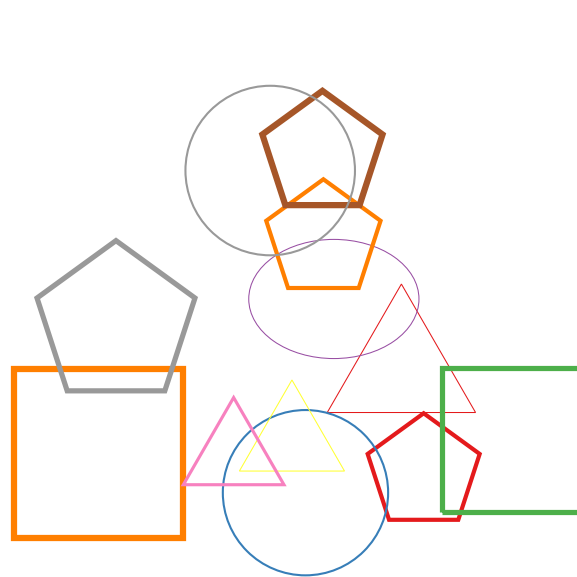[{"shape": "triangle", "thickness": 0.5, "radius": 0.74, "center": [0.695, 0.359]}, {"shape": "pentagon", "thickness": 2, "radius": 0.51, "center": [0.734, 0.182]}, {"shape": "circle", "thickness": 1, "radius": 0.72, "center": [0.529, 0.146]}, {"shape": "square", "thickness": 2.5, "radius": 0.63, "center": [0.891, 0.237]}, {"shape": "oval", "thickness": 0.5, "radius": 0.74, "center": [0.578, 0.481]}, {"shape": "pentagon", "thickness": 2, "radius": 0.52, "center": [0.56, 0.585]}, {"shape": "square", "thickness": 3, "radius": 0.73, "center": [0.171, 0.214]}, {"shape": "triangle", "thickness": 0.5, "radius": 0.53, "center": [0.506, 0.236]}, {"shape": "pentagon", "thickness": 3, "radius": 0.55, "center": [0.558, 0.732]}, {"shape": "triangle", "thickness": 1.5, "radius": 0.5, "center": [0.405, 0.21]}, {"shape": "pentagon", "thickness": 2.5, "radius": 0.72, "center": [0.201, 0.439]}, {"shape": "circle", "thickness": 1, "radius": 0.73, "center": [0.468, 0.704]}]